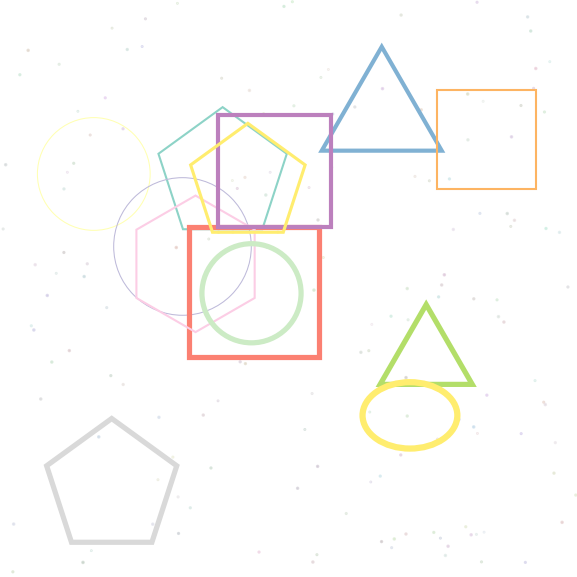[{"shape": "pentagon", "thickness": 1, "radius": 0.58, "center": [0.386, 0.697]}, {"shape": "circle", "thickness": 0.5, "radius": 0.49, "center": [0.162, 0.698]}, {"shape": "circle", "thickness": 0.5, "radius": 0.6, "center": [0.316, 0.572]}, {"shape": "square", "thickness": 2.5, "radius": 0.56, "center": [0.439, 0.493]}, {"shape": "triangle", "thickness": 2, "radius": 0.6, "center": [0.661, 0.798]}, {"shape": "square", "thickness": 1, "radius": 0.43, "center": [0.842, 0.758]}, {"shape": "triangle", "thickness": 2.5, "radius": 0.46, "center": [0.738, 0.38]}, {"shape": "hexagon", "thickness": 1, "radius": 0.59, "center": [0.339, 0.542]}, {"shape": "pentagon", "thickness": 2.5, "radius": 0.59, "center": [0.193, 0.156]}, {"shape": "square", "thickness": 2, "radius": 0.49, "center": [0.475, 0.703]}, {"shape": "circle", "thickness": 2.5, "radius": 0.43, "center": [0.436, 0.491]}, {"shape": "pentagon", "thickness": 1.5, "radius": 0.52, "center": [0.429, 0.681]}, {"shape": "oval", "thickness": 3, "radius": 0.41, "center": [0.71, 0.28]}]